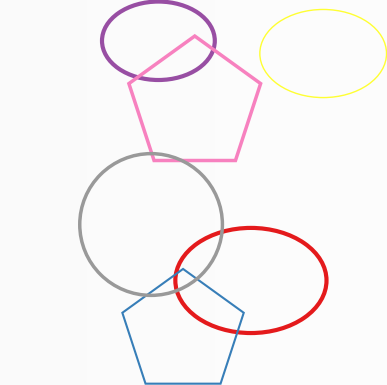[{"shape": "oval", "thickness": 3, "radius": 0.98, "center": [0.648, 0.271]}, {"shape": "pentagon", "thickness": 1.5, "radius": 0.82, "center": [0.472, 0.137]}, {"shape": "oval", "thickness": 3, "radius": 0.73, "center": [0.409, 0.894]}, {"shape": "oval", "thickness": 1, "radius": 0.82, "center": [0.834, 0.861]}, {"shape": "pentagon", "thickness": 2.5, "radius": 0.89, "center": [0.503, 0.728]}, {"shape": "circle", "thickness": 2.5, "radius": 0.92, "center": [0.39, 0.417]}]